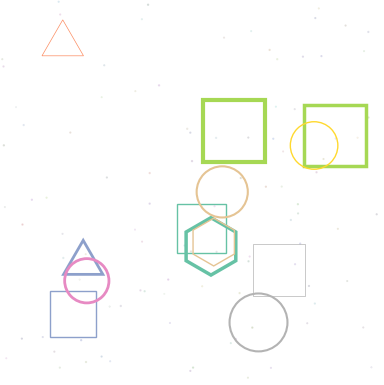[{"shape": "square", "thickness": 1, "radius": 0.32, "center": [0.524, 0.407]}, {"shape": "hexagon", "thickness": 2.5, "radius": 0.37, "center": [0.548, 0.36]}, {"shape": "triangle", "thickness": 0.5, "radius": 0.31, "center": [0.163, 0.886]}, {"shape": "triangle", "thickness": 2, "radius": 0.29, "center": [0.216, 0.317]}, {"shape": "square", "thickness": 1, "radius": 0.3, "center": [0.19, 0.185]}, {"shape": "circle", "thickness": 2, "radius": 0.29, "center": [0.225, 0.271]}, {"shape": "square", "thickness": 2.5, "radius": 0.4, "center": [0.87, 0.647]}, {"shape": "square", "thickness": 3, "radius": 0.4, "center": [0.608, 0.66]}, {"shape": "circle", "thickness": 1, "radius": 0.31, "center": [0.816, 0.622]}, {"shape": "circle", "thickness": 1.5, "radius": 0.33, "center": [0.577, 0.502]}, {"shape": "hexagon", "thickness": 1, "radius": 0.31, "center": [0.555, 0.371]}, {"shape": "square", "thickness": 0.5, "radius": 0.34, "center": [0.725, 0.299]}, {"shape": "circle", "thickness": 1.5, "radius": 0.38, "center": [0.671, 0.163]}]